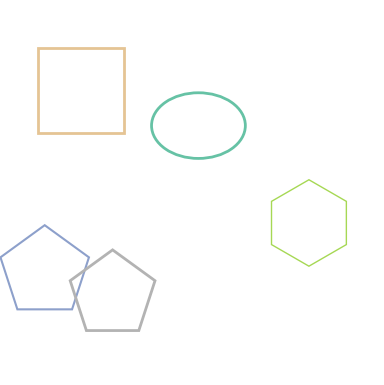[{"shape": "oval", "thickness": 2, "radius": 0.61, "center": [0.515, 0.674]}, {"shape": "pentagon", "thickness": 1.5, "radius": 0.6, "center": [0.116, 0.294]}, {"shape": "hexagon", "thickness": 1, "radius": 0.56, "center": [0.802, 0.421]}, {"shape": "square", "thickness": 2, "radius": 0.56, "center": [0.211, 0.765]}, {"shape": "pentagon", "thickness": 2, "radius": 0.58, "center": [0.292, 0.235]}]